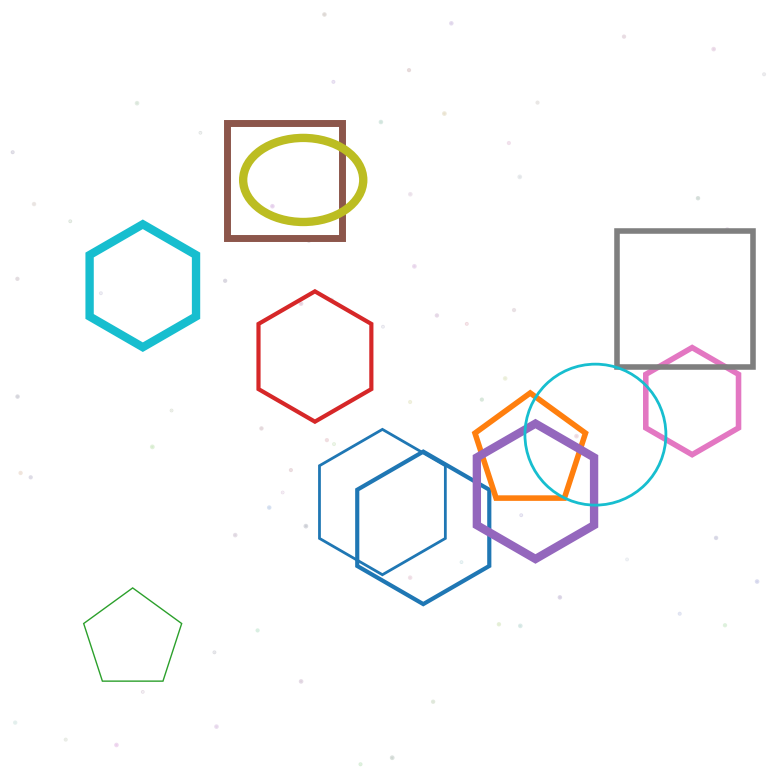[{"shape": "hexagon", "thickness": 1, "radius": 0.47, "center": [0.497, 0.348]}, {"shape": "hexagon", "thickness": 1.5, "radius": 0.5, "center": [0.55, 0.314]}, {"shape": "pentagon", "thickness": 2, "radius": 0.38, "center": [0.689, 0.414]}, {"shape": "pentagon", "thickness": 0.5, "radius": 0.33, "center": [0.172, 0.17]}, {"shape": "hexagon", "thickness": 1.5, "radius": 0.42, "center": [0.409, 0.537]}, {"shape": "hexagon", "thickness": 3, "radius": 0.44, "center": [0.695, 0.362]}, {"shape": "square", "thickness": 2.5, "radius": 0.38, "center": [0.37, 0.766]}, {"shape": "hexagon", "thickness": 2, "radius": 0.35, "center": [0.899, 0.479]}, {"shape": "square", "thickness": 2, "radius": 0.44, "center": [0.889, 0.612]}, {"shape": "oval", "thickness": 3, "radius": 0.39, "center": [0.394, 0.766]}, {"shape": "circle", "thickness": 1, "radius": 0.46, "center": [0.773, 0.436]}, {"shape": "hexagon", "thickness": 3, "radius": 0.4, "center": [0.185, 0.629]}]